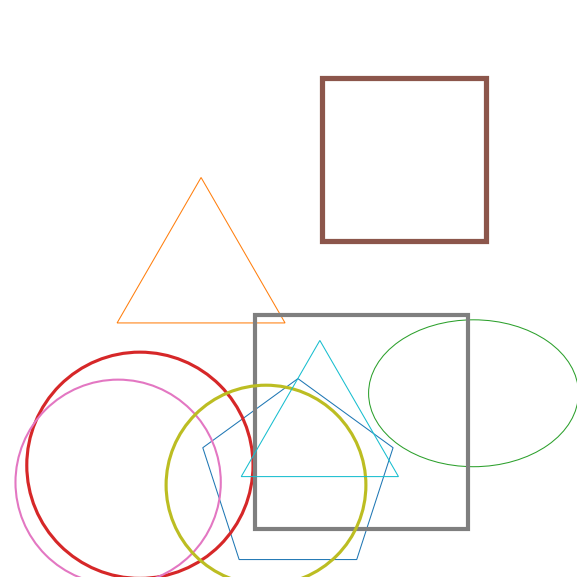[{"shape": "pentagon", "thickness": 0.5, "radius": 0.87, "center": [0.516, 0.17]}, {"shape": "triangle", "thickness": 0.5, "radius": 0.84, "center": [0.348, 0.524]}, {"shape": "oval", "thickness": 0.5, "radius": 0.91, "center": [0.82, 0.318]}, {"shape": "circle", "thickness": 1.5, "radius": 0.98, "center": [0.242, 0.193]}, {"shape": "square", "thickness": 2.5, "radius": 0.71, "center": [0.7, 0.723]}, {"shape": "circle", "thickness": 1, "radius": 0.89, "center": [0.205, 0.164]}, {"shape": "square", "thickness": 2, "radius": 0.93, "center": [0.626, 0.268]}, {"shape": "circle", "thickness": 1.5, "radius": 0.86, "center": [0.461, 0.159]}, {"shape": "triangle", "thickness": 0.5, "radius": 0.79, "center": [0.554, 0.252]}]